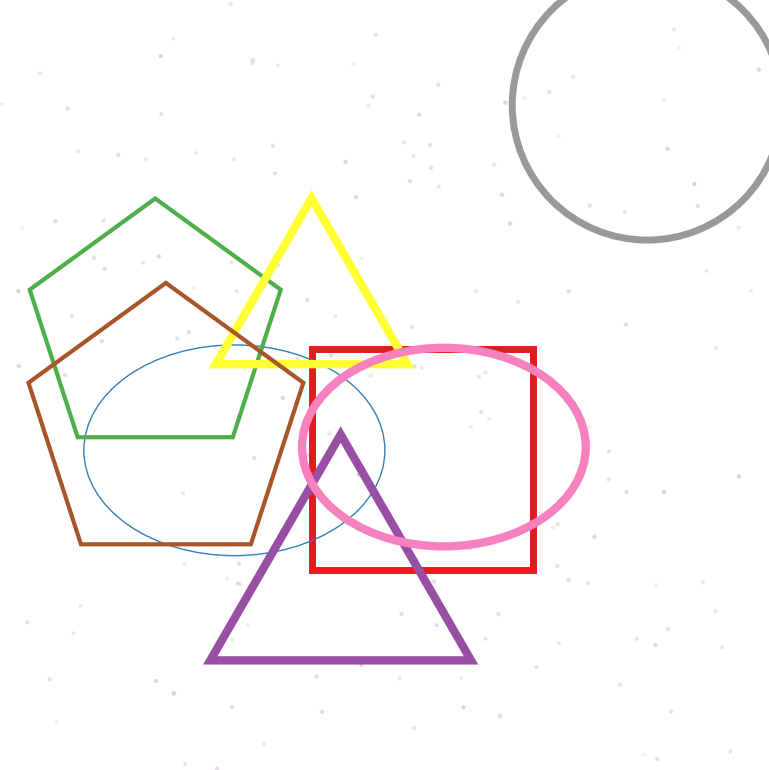[{"shape": "square", "thickness": 2.5, "radius": 0.72, "center": [0.549, 0.403]}, {"shape": "oval", "thickness": 0.5, "radius": 0.98, "center": [0.304, 0.415]}, {"shape": "pentagon", "thickness": 1.5, "radius": 0.86, "center": [0.202, 0.571]}, {"shape": "triangle", "thickness": 3, "radius": 0.98, "center": [0.442, 0.24]}, {"shape": "triangle", "thickness": 3, "radius": 0.72, "center": [0.405, 0.599]}, {"shape": "pentagon", "thickness": 1.5, "radius": 0.94, "center": [0.215, 0.445]}, {"shape": "oval", "thickness": 3, "radius": 0.92, "center": [0.577, 0.419]}, {"shape": "circle", "thickness": 2.5, "radius": 0.88, "center": [0.84, 0.863]}]